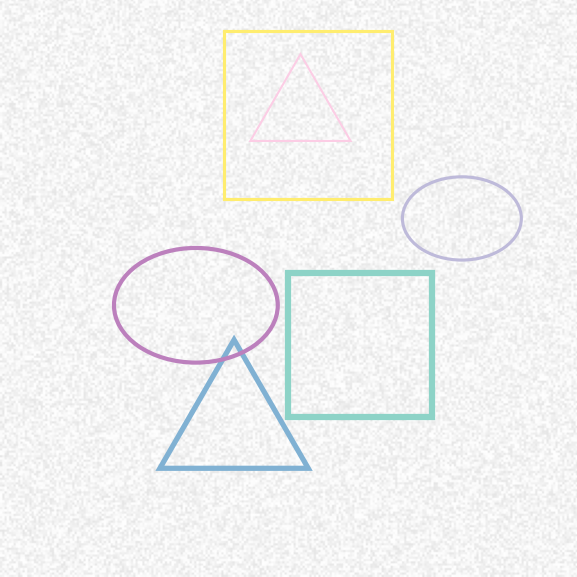[{"shape": "square", "thickness": 3, "radius": 0.62, "center": [0.623, 0.402]}, {"shape": "oval", "thickness": 1.5, "radius": 0.51, "center": [0.8, 0.621]}, {"shape": "triangle", "thickness": 2.5, "radius": 0.74, "center": [0.405, 0.262]}, {"shape": "triangle", "thickness": 1, "radius": 0.5, "center": [0.52, 0.805]}, {"shape": "oval", "thickness": 2, "radius": 0.71, "center": [0.339, 0.471]}, {"shape": "square", "thickness": 1.5, "radius": 0.73, "center": [0.534, 0.8]}]